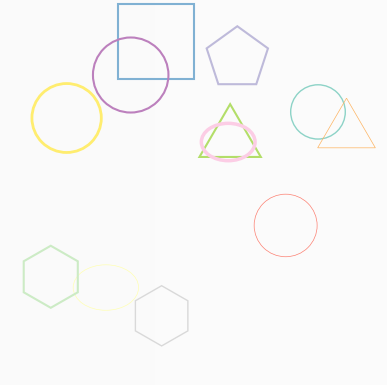[{"shape": "circle", "thickness": 1, "radius": 0.35, "center": [0.821, 0.709]}, {"shape": "oval", "thickness": 0.5, "radius": 0.42, "center": [0.273, 0.253]}, {"shape": "pentagon", "thickness": 1.5, "radius": 0.42, "center": [0.612, 0.849]}, {"shape": "circle", "thickness": 0.5, "radius": 0.41, "center": [0.737, 0.414]}, {"shape": "square", "thickness": 1.5, "radius": 0.49, "center": [0.403, 0.892]}, {"shape": "triangle", "thickness": 0.5, "radius": 0.43, "center": [0.894, 0.659]}, {"shape": "triangle", "thickness": 1.5, "radius": 0.46, "center": [0.594, 0.638]}, {"shape": "oval", "thickness": 2.5, "radius": 0.35, "center": [0.589, 0.631]}, {"shape": "hexagon", "thickness": 1, "radius": 0.39, "center": [0.417, 0.18]}, {"shape": "circle", "thickness": 1.5, "radius": 0.49, "center": [0.337, 0.805]}, {"shape": "hexagon", "thickness": 1.5, "radius": 0.4, "center": [0.131, 0.281]}, {"shape": "circle", "thickness": 2, "radius": 0.45, "center": [0.172, 0.693]}]